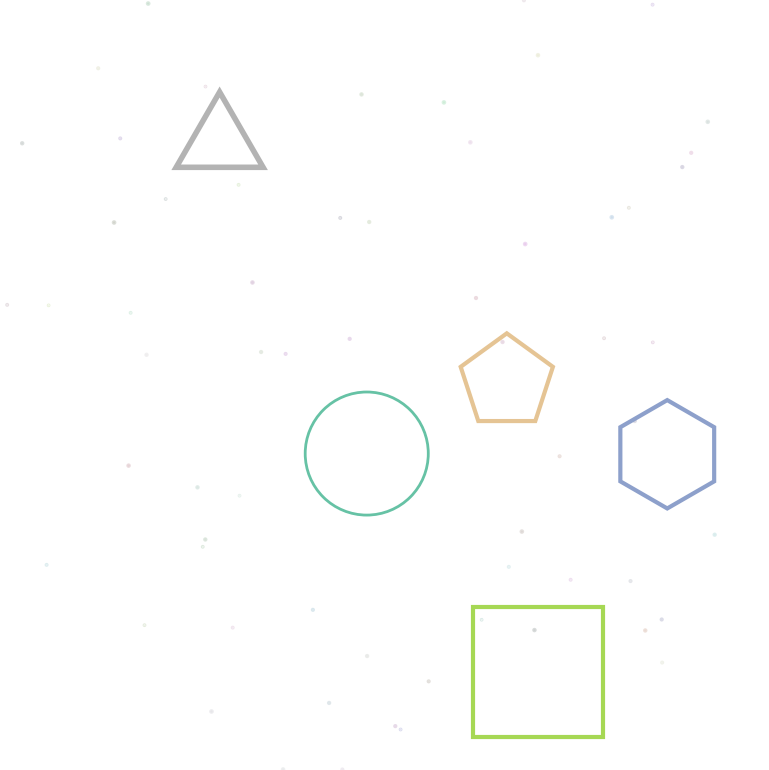[{"shape": "circle", "thickness": 1, "radius": 0.4, "center": [0.476, 0.411]}, {"shape": "hexagon", "thickness": 1.5, "radius": 0.35, "center": [0.867, 0.41]}, {"shape": "square", "thickness": 1.5, "radius": 0.42, "center": [0.699, 0.127]}, {"shape": "pentagon", "thickness": 1.5, "radius": 0.31, "center": [0.658, 0.504]}, {"shape": "triangle", "thickness": 2, "radius": 0.33, "center": [0.285, 0.815]}]